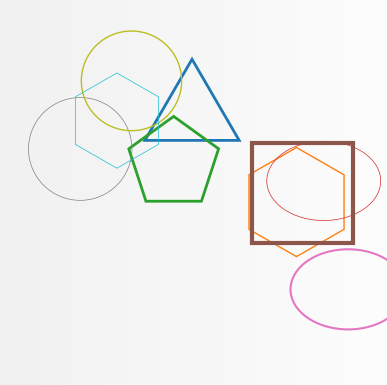[{"shape": "triangle", "thickness": 2, "radius": 0.7, "center": [0.496, 0.706]}, {"shape": "hexagon", "thickness": 1, "radius": 0.71, "center": [0.765, 0.475]}, {"shape": "pentagon", "thickness": 2, "radius": 0.61, "center": [0.448, 0.576]}, {"shape": "oval", "thickness": 0.5, "radius": 0.73, "center": [0.835, 0.53]}, {"shape": "square", "thickness": 3, "radius": 0.65, "center": [0.78, 0.499]}, {"shape": "oval", "thickness": 1.5, "radius": 0.74, "center": [0.898, 0.248]}, {"shape": "circle", "thickness": 0.5, "radius": 0.67, "center": [0.207, 0.613]}, {"shape": "circle", "thickness": 1, "radius": 0.65, "center": [0.339, 0.79]}, {"shape": "hexagon", "thickness": 0.5, "radius": 0.62, "center": [0.302, 0.687]}]